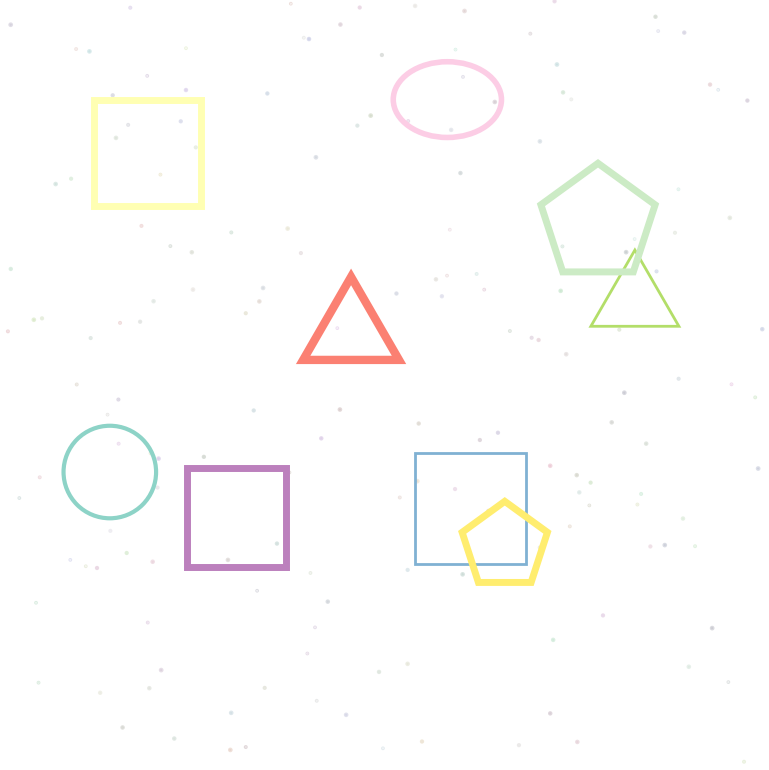[{"shape": "circle", "thickness": 1.5, "radius": 0.3, "center": [0.143, 0.387]}, {"shape": "square", "thickness": 2.5, "radius": 0.35, "center": [0.191, 0.801]}, {"shape": "triangle", "thickness": 3, "radius": 0.36, "center": [0.456, 0.569]}, {"shape": "square", "thickness": 1, "radius": 0.36, "center": [0.611, 0.339]}, {"shape": "triangle", "thickness": 1, "radius": 0.33, "center": [0.825, 0.609]}, {"shape": "oval", "thickness": 2, "radius": 0.35, "center": [0.581, 0.871]}, {"shape": "square", "thickness": 2.5, "radius": 0.32, "center": [0.307, 0.328]}, {"shape": "pentagon", "thickness": 2.5, "radius": 0.39, "center": [0.777, 0.71]}, {"shape": "pentagon", "thickness": 2.5, "radius": 0.29, "center": [0.656, 0.291]}]